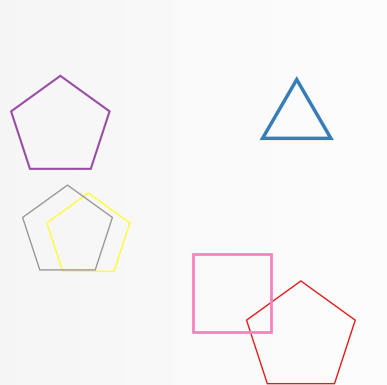[{"shape": "pentagon", "thickness": 1, "radius": 0.74, "center": [0.777, 0.123]}, {"shape": "triangle", "thickness": 2.5, "radius": 0.51, "center": [0.766, 0.692]}, {"shape": "pentagon", "thickness": 1.5, "radius": 0.67, "center": [0.156, 0.669]}, {"shape": "pentagon", "thickness": 1, "radius": 0.56, "center": [0.228, 0.386]}, {"shape": "square", "thickness": 2, "radius": 0.5, "center": [0.599, 0.238]}, {"shape": "pentagon", "thickness": 1, "radius": 0.61, "center": [0.174, 0.397]}]